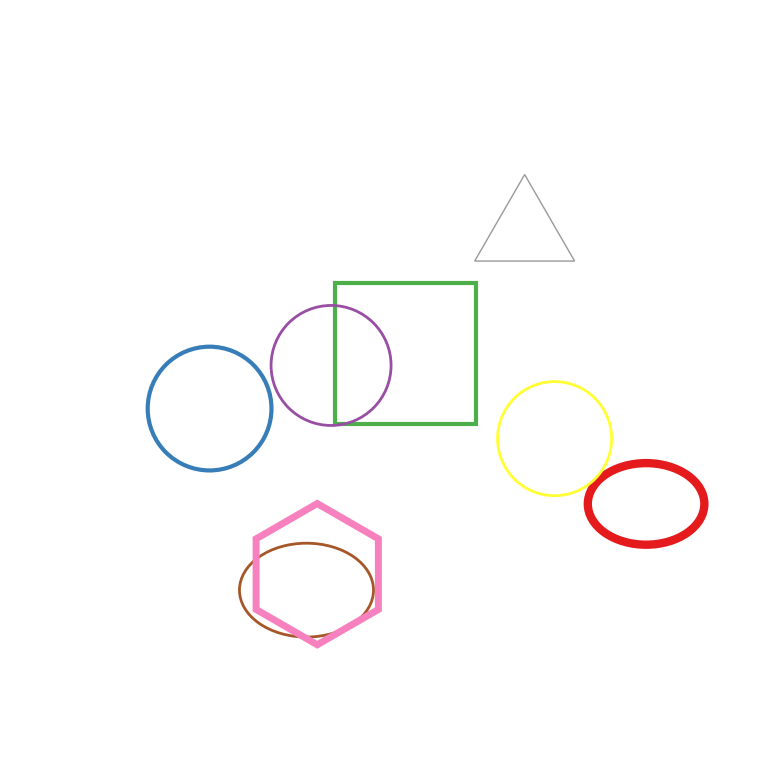[{"shape": "oval", "thickness": 3, "radius": 0.38, "center": [0.839, 0.346]}, {"shape": "circle", "thickness": 1.5, "radius": 0.4, "center": [0.272, 0.469]}, {"shape": "square", "thickness": 1.5, "radius": 0.45, "center": [0.527, 0.541]}, {"shape": "circle", "thickness": 1, "radius": 0.39, "center": [0.43, 0.525]}, {"shape": "circle", "thickness": 1, "radius": 0.37, "center": [0.72, 0.43]}, {"shape": "oval", "thickness": 1, "radius": 0.44, "center": [0.398, 0.234]}, {"shape": "hexagon", "thickness": 2.5, "radius": 0.46, "center": [0.412, 0.254]}, {"shape": "triangle", "thickness": 0.5, "radius": 0.37, "center": [0.681, 0.698]}]